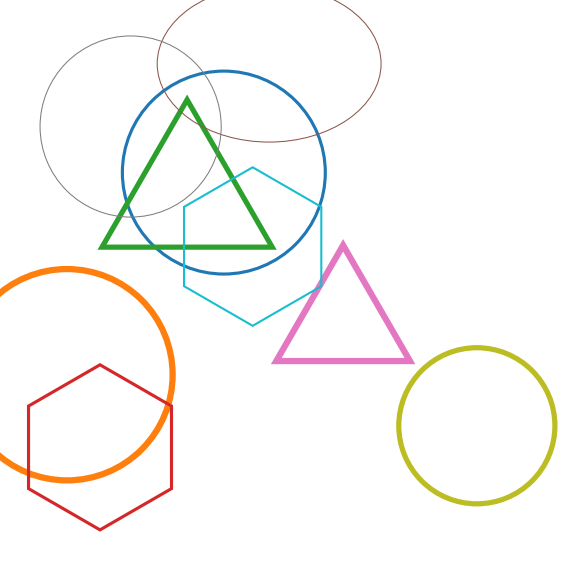[{"shape": "circle", "thickness": 1.5, "radius": 0.88, "center": [0.388, 0.7]}, {"shape": "circle", "thickness": 3, "radius": 0.91, "center": [0.116, 0.35]}, {"shape": "triangle", "thickness": 2.5, "radius": 0.85, "center": [0.324, 0.656]}, {"shape": "hexagon", "thickness": 1.5, "radius": 0.71, "center": [0.173, 0.225]}, {"shape": "oval", "thickness": 0.5, "radius": 0.97, "center": [0.466, 0.889]}, {"shape": "triangle", "thickness": 3, "radius": 0.67, "center": [0.594, 0.441]}, {"shape": "circle", "thickness": 0.5, "radius": 0.78, "center": [0.226, 0.78]}, {"shape": "circle", "thickness": 2.5, "radius": 0.68, "center": [0.826, 0.262]}, {"shape": "hexagon", "thickness": 1, "radius": 0.69, "center": [0.438, 0.572]}]